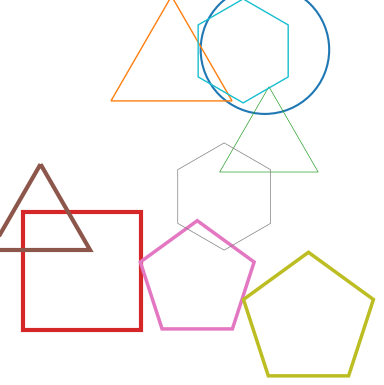[{"shape": "circle", "thickness": 1.5, "radius": 0.83, "center": [0.688, 0.871]}, {"shape": "triangle", "thickness": 1, "radius": 0.91, "center": [0.446, 0.829]}, {"shape": "triangle", "thickness": 0.5, "radius": 0.74, "center": [0.699, 0.627]}, {"shape": "square", "thickness": 3, "radius": 0.76, "center": [0.213, 0.297]}, {"shape": "triangle", "thickness": 3, "radius": 0.74, "center": [0.105, 0.425]}, {"shape": "pentagon", "thickness": 2.5, "radius": 0.78, "center": [0.512, 0.271]}, {"shape": "hexagon", "thickness": 0.5, "radius": 0.7, "center": [0.582, 0.49]}, {"shape": "pentagon", "thickness": 2.5, "radius": 0.89, "center": [0.801, 0.167]}, {"shape": "hexagon", "thickness": 1, "radius": 0.68, "center": [0.632, 0.868]}]